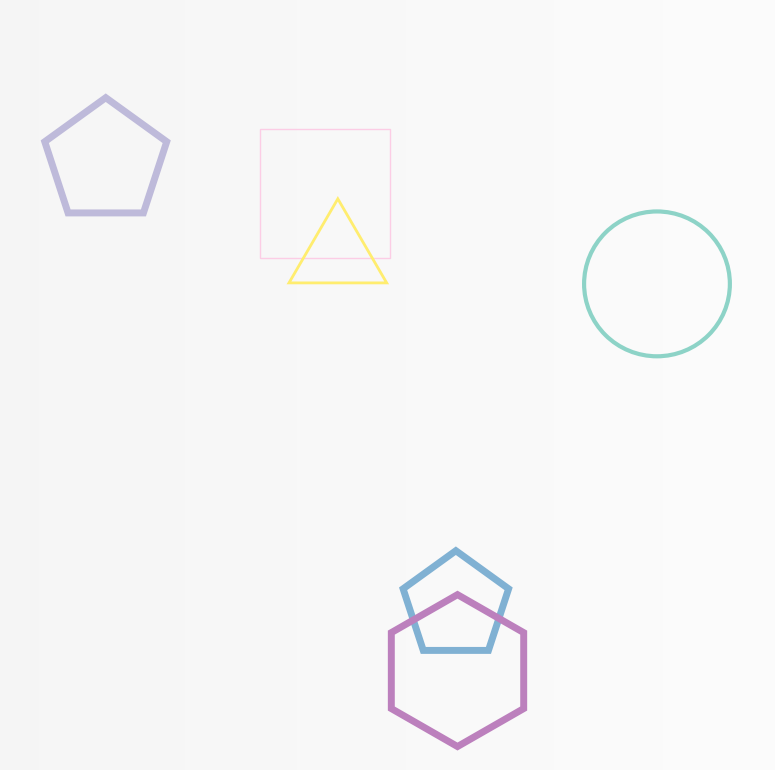[{"shape": "circle", "thickness": 1.5, "radius": 0.47, "center": [0.848, 0.631]}, {"shape": "pentagon", "thickness": 2.5, "radius": 0.41, "center": [0.136, 0.79]}, {"shape": "pentagon", "thickness": 2.5, "radius": 0.36, "center": [0.588, 0.213]}, {"shape": "square", "thickness": 0.5, "radius": 0.42, "center": [0.419, 0.749]}, {"shape": "hexagon", "thickness": 2.5, "radius": 0.49, "center": [0.59, 0.129]}, {"shape": "triangle", "thickness": 1, "radius": 0.36, "center": [0.436, 0.669]}]